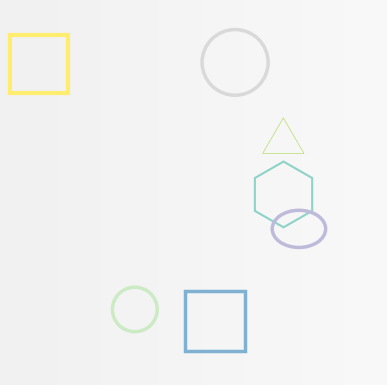[{"shape": "hexagon", "thickness": 1.5, "radius": 0.43, "center": [0.732, 0.495]}, {"shape": "oval", "thickness": 2.5, "radius": 0.34, "center": [0.771, 0.406]}, {"shape": "square", "thickness": 2.5, "radius": 0.38, "center": [0.555, 0.166]}, {"shape": "triangle", "thickness": 0.5, "radius": 0.31, "center": [0.731, 0.632]}, {"shape": "circle", "thickness": 2.5, "radius": 0.43, "center": [0.607, 0.838]}, {"shape": "circle", "thickness": 2.5, "radius": 0.29, "center": [0.348, 0.196]}, {"shape": "square", "thickness": 3, "radius": 0.37, "center": [0.102, 0.833]}]